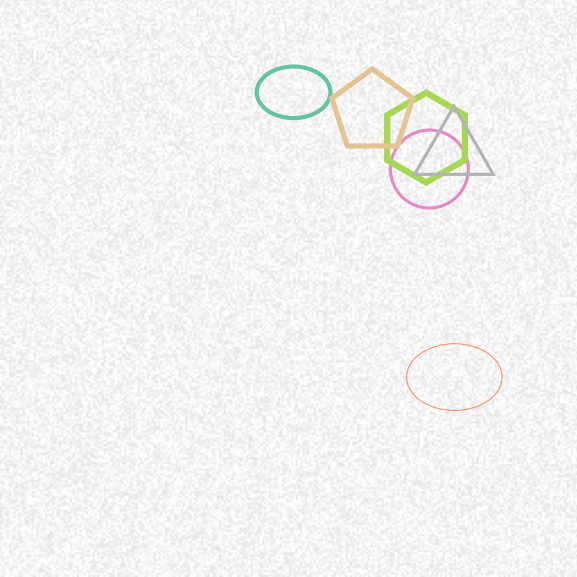[{"shape": "oval", "thickness": 2, "radius": 0.32, "center": [0.508, 0.839]}, {"shape": "oval", "thickness": 0.5, "radius": 0.41, "center": [0.787, 0.346]}, {"shape": "circle", "thickness": 1.5, "radius": 0.34, "center": [0.744, 0.706]}, {"shape": "hexagon", "thickness": 3, "radius": 0.39, "center": [0.738, 0.761]}, {"shape": "pentagon", "thickness": 2.5, "radius": 0.37, "center": [0.645, 0.806]}, {"shape": "triangle", "thickness": 1.5, "radius": 0.39, "center": [0.786, 0.737]}]